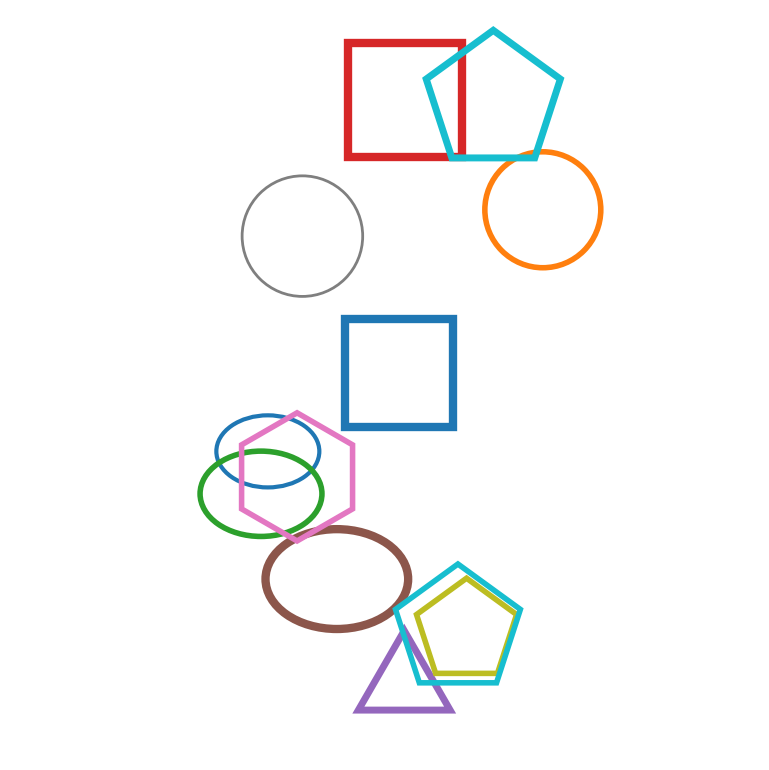[{"shape": "oval", "thickness": 1.5, "radius": 0.33, "center": [0.348, 0.414]}, {"shape": "square", "thickness": 3, "radius": 0.35, "center": [0.518, 0.515]}, {"shape": "circle", "thickness": 2, "radius": 0.38, "center": [0.705, 0.728]}, {"shape": "oval", "thickness": 2, "radius": 0.4, "center": [0.339, 0.359]}, {"shape": "square", "thickness": 3, "radius": 0.37, "center": [0.526, 0.87]}, {"shape": "triangle", "thickness": 2.5, "radius": 0.34, "center": [0.525, 0.112]}, {"shape": "oval", "thickness": 3, "radius": 0.46, "center": [0.437, 0.248]}, {"shape": "hexagon", "thickness": 2, "radius": 0.42, "center": [0.386, 0.381]}, {"shape": "circle", "thickness": 1, "radius": 0.39, "center": [0.393, 0.693]}, {"shape": "pentagon", "thickness": 2, "radius": 0.34, "center": [0.606, 0.181]}, {"shape": "pentagon", "thickness": 2, "radius": 0.43, "center": [0.595, 0.182]}, {"shape": "pentagon", "thickness": 2.5, "radius": 0.46, "center": [0.641, 0.869]}]